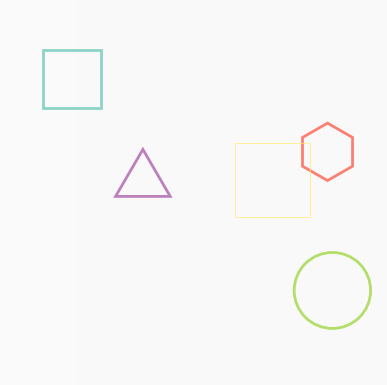[{"shape": "square", "thickness": 2, "radius": 0.37, "center": [0.186, 0.796]}, {"shape": "hexagon", "thickness": 2, "radius": 0.37, "center": [0.845, 0.606]}, {"shape": "circle", "thickness": 2, "radius": 0.49, "center": [0.858, 0.246]}, {"shape": "triangle", "thickness": 2, "radius": 0.41, "center": [0.369, 0.531]}, {"shape": "square", "thickness": 0.5, "radius": 0.48, "center": [0.703, 0.532]}]